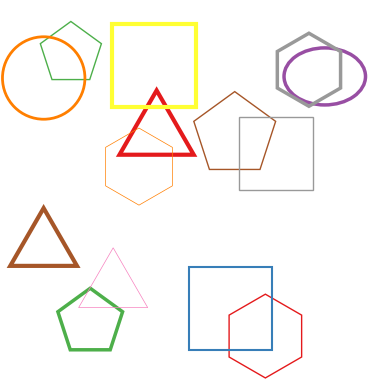[{"shape": "hexagon", "thickness": 1, "radius": 0.54, "center": [0.689, 0.127]}, {"shape": "triangle", "thickness": 3, "radius": 0.56, "center": [0.407, 0.654]}, {"shape": "square", "thickness": 1.5, "radius": 0.54, "center": [0.599, 0.199]}, {"shape": "pentagon", "thickness": 2.5, "radius": 0.44, "center": [0.234, 0.163]}, {"shape": "pentagon", "thickness": 1, "radius": 0.42, "center": [0.184, 0.861]}, {"shape": "oval", "thickness": 2.5, "radius": 0.53, "center": [0.844, 0.802]}, {"shape": "hexagon", "thickness": 0.5, "radius": 0.5, "center": [0.361, 0.567]}, {"shape": "circle", "thickness": 2, "radius": 0.54, "center": [0.114, 0.797]}, {"shape": "square", "thickness": 3, "radius": 0.54, "center": [0.4, 0.83]}, {"shape": "pentagon", "thickness": 1, "radius": 0.56, "center": [0.61, 0.65]}, {"shape": "triangle", "thickness": 3, "radius": 0.5, "center": [0.113, 0.359]}, {"shape": "triangle", "thickness": 0.5, "radius": 0.52, "center": [0.294, 0.253]}, {"shape": "hexagon", "thickness": 2.5, "radius": 0.47, "center": [0.802, 0.819]}, {"shape": "square", "thickness": 1, "radius": 0.48, "center": [0.716, 0.602]}]